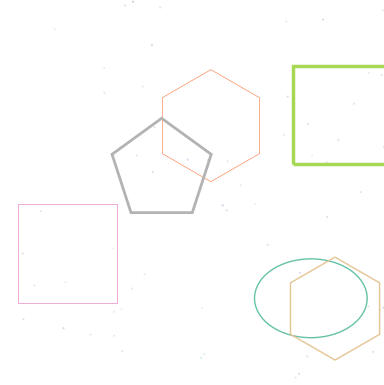[{"shape": "oval", "thickness": 1, "radius": 0.73, "center": [0.807, 0.225]}, {"shape": "hexagon", "thickness": 0.5, "radius": 0.73, "center": [0.548, 0.674]}, {"shape": "square", "thickness": 0.5, "radius": 0.64, "center": [0.175, 0.341]}, {"shape": "square", "thickness": 2.5, "radius": 0.63, "center": [0.887, 0.702]}, {"shape": "hexagon", "thickness": 1, "radius": 0.67, "center": [0.87, 0.198]}, {"shape": "pentagon", "thickness": 2, "radius": 0.68, "center": [0.42, 0.557]}]